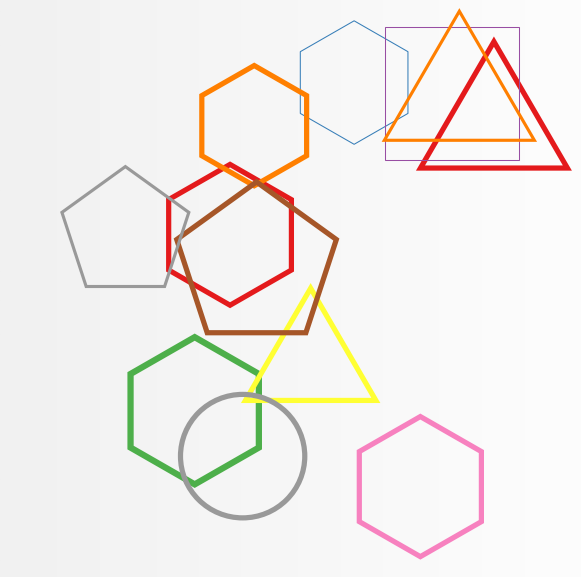[{"shape": "triangle", "thickness": 2.5, "radius": 0.73, "center": [0.85, 0.781]}, {"shape": "hexagon", "thickness": 2.5, "radius": 0.61, "center": [0.396, 0.593]}, {"shape": "hexagon", "thickness": 0.5, "radius": 0.53, "center": [0.609, 0.856]}, {"shape": "hexagon", "thickness": 3, "radius": 0.64, "center": [0.335, 0.288]}, {"shape": "square", "thickness": 0.5, "radius": 0.57, "center": [0.778, 0.837]}, {"shape": "hexagon", "thickness": 2.5, "radius": 0.52, "center": [0.437, 0.782]}, {"shape": "triangle", "thickness": 1.5, "radius": 0.74, "center": [0.79, 0.831]}, {"shape": "triangle", "thickness": 2.5, "radius": 0.65, "center": [0.534, 0.371]}, {"shape": "pentagon", "thickness": 2.5, "radius": 0.72, "center": [0.441, 0.54]}, {"shape": "hexagon", "thickness": 2.5, "radius": 0.61, "center": [0.723, 0.157]}, {"shape": "pentagon", "thickness": 1.5, "radius": 0.57, "center": [0.216, 0.596]}, {"shape": "circle", "thickness": 2.5, "radius": 0.53, "center": [0.417, 0.209]}]